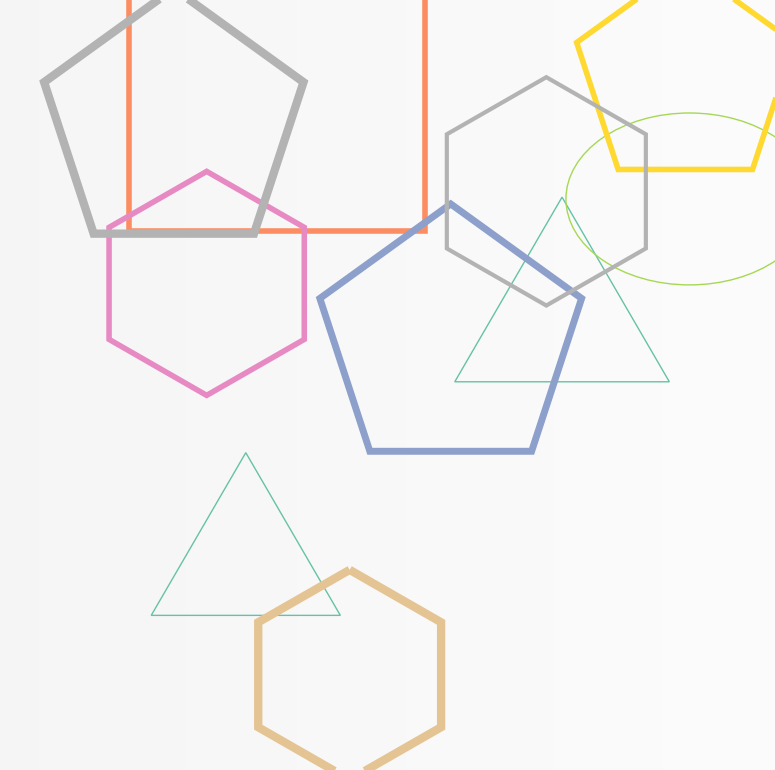[{"shape": "triangle", "thickness": 0.5, "radius": 0.8, "center": [0.725, 0.584]}, {"shape": "triangle", "thickness": 0.5, "radius": 0.7, "center": [0.317, 0.271]}, {"shape": "square", "thickness": 2, "radius": 0.95, "center": [0.358, 0.891]}, {"shape": "pentagon", "thickness": 2.5, "radius": 0.89, "center": [0.582, 0.558]}, {"shape": "hexagon", "thickness": 2, "radius": 0.73, "center": [0.267, 0.632]}, {"shape": "oval", "thickness": 0.5, "radius": 0.8, "center": [0.89, 0.742]}, {"shape": "pentagon", "thickness": 2, "radius": 0.74, "center": [0.884, 0.899]}, {"shape": "hexagon", "thickness": 3, "radius": 0.68, "center": [0.451, 0.124]}, {"shape": "hexagon", "thickness": 1.5, "radius": 0.74, "center": [0.705, 0.751]}, {"shape": "pentagon", "thickness": 3, "radius": 0.88, "center": [0.224, 0.839]}]